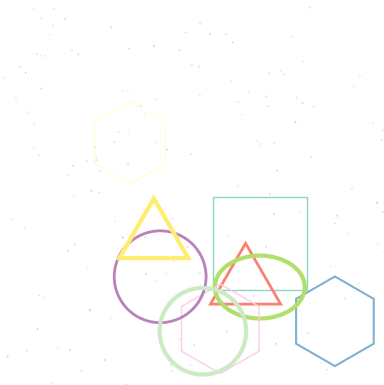[{"shape": "square", "thickness": 1, "radius": 0.61, "center": [0.676, 0.367]}, {"shape": "hexagon", "thickness": 0.5, "radius": 0.53, "center": [0.338, 0.629]}, {"shape": "triangle", "thickness": 2, "radius": 0.53, "center": [0.638, 0.263]}, {"shape": "hexagon", "thickness": 1.5, "radius": 0.58, "center": [0.87, 0.165]}, {"shape": "oval", "thickness": 3, "radius": 0.58, "center": [0.675, 0.254]}, {"shape": "hexagon", "thickness": 1, "radius": 0.58, "center": [0.572, 0.146]}, {"shape": "circle", "thickness": 2, "radius": 0.6, "center": [0.416, 0.281]}, {"shape": "circle", "thickness": 3, "radius": 0.56, "center": [0.527, 0.14]}, {"shape": "triangle", "thickness": 3, "radius": 0.52, "center": [0.4, 0.381]}]